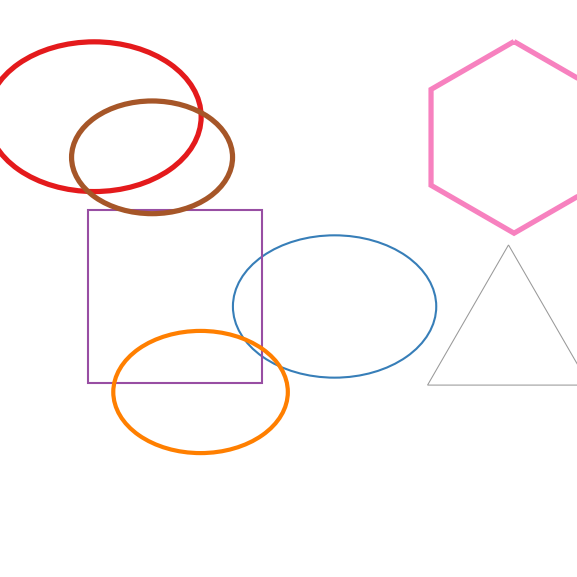[{"shape": "oval", "thickness": 2.5, "radius": 0.93, "center": [0.163, 0.797]}, {"shape": "oval", "thickness": 1, "radius": 0.88, "center": [0.579, 0.468]}, {"shape": "square", "thickness": 1, "radius": 0.75, "center": [0.303, 0.486]}, {"shape": "oval", "thickness": 2, "radius": 0.76, "center": [0.347, 0.32]}, {"shape": "oval", "thickness": 2.5, "radius": 0.7, "center": [0.263, 0.727]}, {"shape": "hexagon", "thickness": 2.5, "radius": 0.83, "center": [0.89, 0.761]}, {"shape": "triangle", "thickness": 0.5, "radius": 0.81, "center": [0.881, 0.413]}]